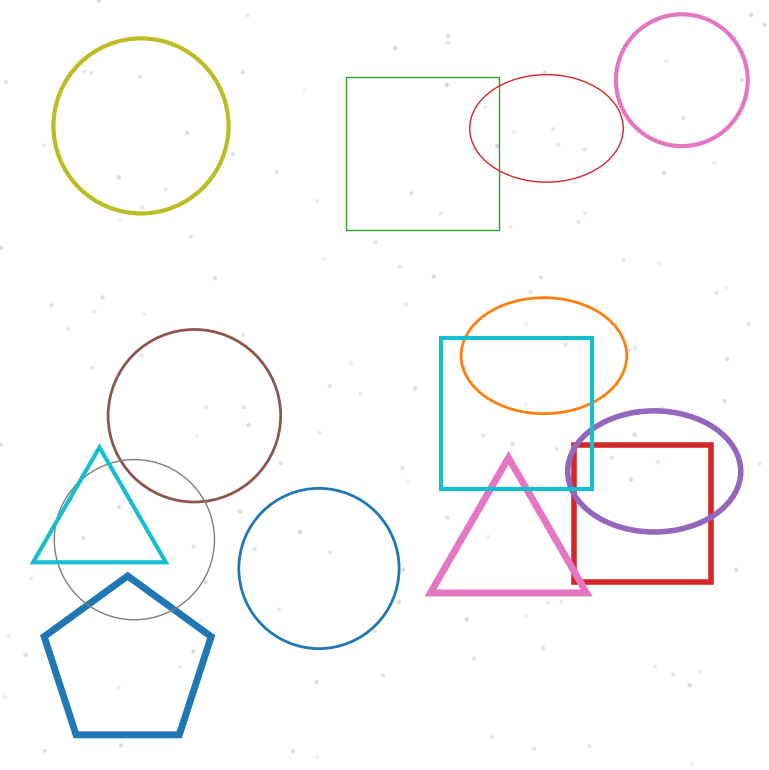[{"shape": "pentagon", "thickness": 2.5, "radius": 0.57, "center": [0.166, 0.138]}, {"shape": "circle", "thickness": 1, "radius": 0.52, "center": [0.414, 0.262]}, {"shape": "oval", "thickness": 1, "radius": 0.54, "center": [0.706, 0.538]}, {"shape": "square", "thickness": 0.5, "radius": 0.5, "center": [0.549, 0.801]}, {"shape": "oval", "thickness": 0.5, "radius": 0.5, "center": [0.71, 0.833]}, {"shape": "square", "thickness": 2, "radius": 0.44, "center": [0.834, 0.333]}, {"shape": "oval", "thickness": 2, "radius": 0.56, "center": [0.85, 0.388]}, {"shape": "circle", "thickness": 1, "radius": 0.56, "center": [0.252, 0.46]}, {"shape": "triangle", "thickness": 2.5, "radius": 0.59, "center": [0.66, 0.288]}, {"shape": "circle", "thickness": 1.5, "radius": 0.43, "center": [0.885, 0.896]}, {"shape": "circle", "thickness": 0.5, "radius": 0.52, "center": [0.175, 0.299]}, {"shape": "circle", "thickness": 1.5, "radius": 0.57, "center": [0.183, 0.836]}, {"shape": "square", "thickness": 1.5, "radius": 0.49, "center": [0.67, 0.464]}, {"shape": "triangle", "thickness": 1.5, "radius": 0.5, "center": [0.129, 0.32]}]